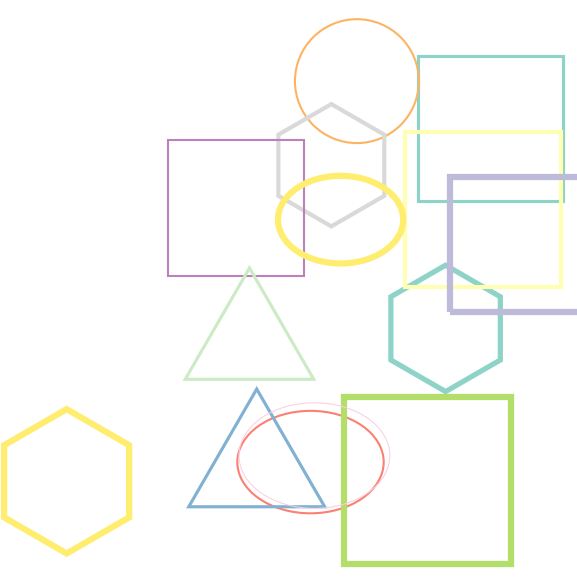[{"shape": "square", "thickness": 1.5, "radius": 0.63, "center": [0.85, 0.777]}, {"shape": "hexagon", "thickness": 2.5, "radius": 0.55, "center": [0.772, 0.431]}, {"shape": "square", "thickness": 2, "radius": 0.67, "center": [0.836, 0.637]}, {"shape": "square", "thickness": 3, "radius": 0.58, "center": [0.896, 0.576]}, {"shape": "oval", "thickness": 1, "radius": 0.63, "center": [0.538, 0.199]}, {"shape": "triangle", "thickness": 1.5, "radius": 0.68, "center": [0.445, 0.19]}, {"shape": "circle", "thickness": 1, "radius": 0.54, "center": [0.618, 0.859]}, {"shape": "square", "thickness": 3, "radius": 0.72, "center": [0.741, 0.167]}, {"shape": "oval", "thickness": 0.5, "radius": 0.65, "center": [0.544, 0.21]}, {"shape": "hexagon", "thickness": 2, "radius": 0.53, "center": [0.574, 0.713]}, {"shape": "square", "thickness": 1, "radius": 0.59, "center": [0.409, 0.639]}, {"shape": "triangle", "thickness": 1.5, "radius": 0.64, "center": [0.432, 0.407]}, {"shape": "oval", "thickness": 3, "radius": 0.54, "center": [0.59, 0.619]}, {"shape": "hexagon", "thickness": 3, "radius": 0.62, "center": [0.115, 0.166]}]